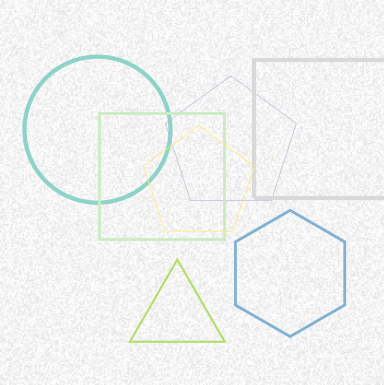[{"shape": "circle", "thickness": 3, "radius": 0.95, "center": [0.253, 0.663]}, {"shape": "pentagon", "thickness": 0.5, "radius": 0.89, "center": [0.6, 0.624]}, {"shape": "hexagon", "thickness": 2, "radius": 0.82, "center": [0.753, 0.29]}, {"shape": "triangle", "thickness": 1.5, "radius": 0.71, "center": [0.461, 0.183]}, {"shape": "square", "thickness": 3, "radius": 0.9, "center": [0.841, 0.665]}, {"shape": "square", "thickness": 2, "radius": 0.81, "center": [0.42, 0.543]}, {"shape": "pentagon", "thickness": 0.5, "radius": 0.76, "center": [0.516, 0.522]}]